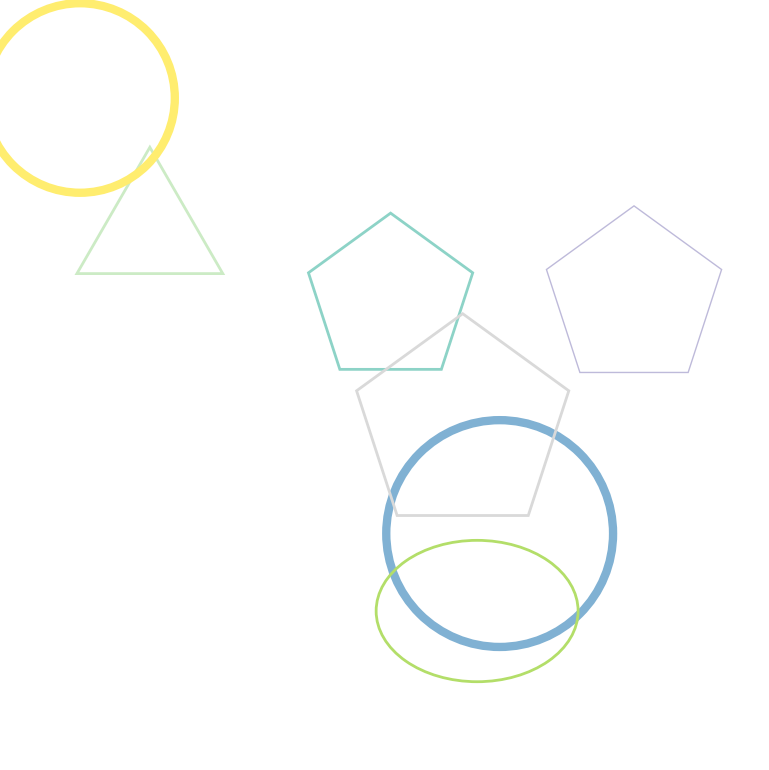[{"shape": "pentagon", "thickness": 1, "radius": 0.56, "center": [0.507, 0.611]}, {"shape": "pentagon", "thickness": 0.5, "radius": 0.6, "center": [0.823, 0.613]}, {"shape": "circle", "thickness": 3, "radius": 0.74, "center": [0.649, 0.307]}, {"shape": "oval", "thickness": 1, "radius": 0.66, "center": [0.62, 0.206]}, {"shape": "pentagon", "thickness": 1, "radius": 0.72, "center": [0.601, 0.448]}, {"shape": "triangle", "thickness": 1, "radius": 0.55, "center": [0.195, 0.699]}, {"shape": "circle", "thickness": 3, "radius": 0.62, "center": [0.104, 0.873]}]